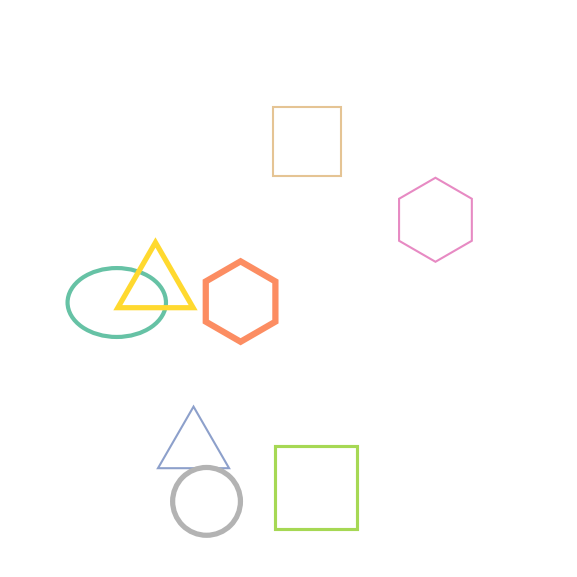[{"shape": "oval", "thickness": 2, "radius": 0.43, "center": [0.202, 0.475]}, {"shape": "hexagon", "thickness": 3, "radius": 0.35, "center": [0.417, 0.477]}, {"shape": "triangle", "thickness": 1, "radius": 0.36, "center": [0.335, 0.224]}, {"shape": "hexagon", "thickness": 1, "radius": 0.36, "center": [0.754, 0.619]}, {"shape": "square", "thickness": 1.5, "radius": 0.36, "center": [0.548, 0.155]}, {"shape": "triangle", "thickness": 2.5, "radius": 0.38, "center": [0.269, 0.504]}, {"shape": "square", "thickness": 1, "radius": 0.3, "center": [0.531, 0.755]}, {"shape": "circle", "thickness": 2.5, "radius": 0.29, "center": [0.358, 0.131]}]